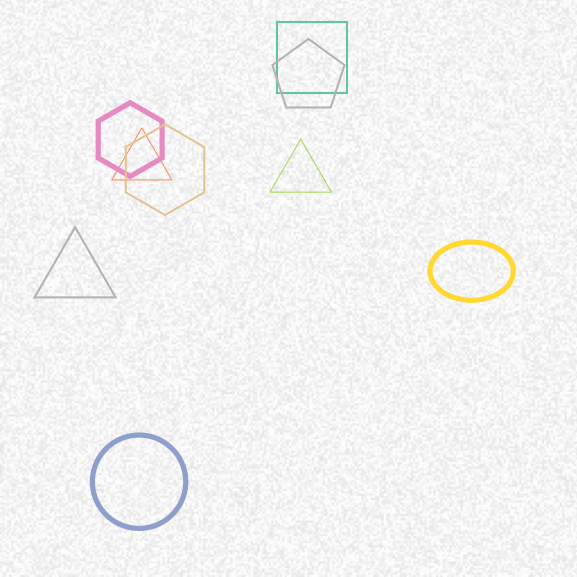[{"shape": "square", "thickness": 1, "radius": 0.3, "center": [0.541, 0.9]}, {"shape": "triangle", "thickness": 0.5, "radius": 0.3, "center": [0.246, 0.718]}, {"shape": "circle", "thickness": 2.5, "radius": 0.4, "center": [0.241, 0.165]}, {"shape": "hexagon", "thickness": 2.5, "radius": 0.32, "center": [0.225, 0.757]}, {"shape": "triangle", "thickness": 0.5, "radius": 0.31, "center": [0.521, 0.697]}, {"shape": "oval", "thickness": 2.5, "radius": 0.36, "center": [0.817, 0.53]}, {"shape": "hexagon", "thickness": 1, "radius": 0.39, "center": [0.286, 0.705]}, {"shape": "pentagon", "thickness": 1, "radius": 0.33, "center": [0.534, 0.866]}, {"shape": "triangle", "thickness": 1, "radius": 0.41, "center": [0.13, 0.525]}]